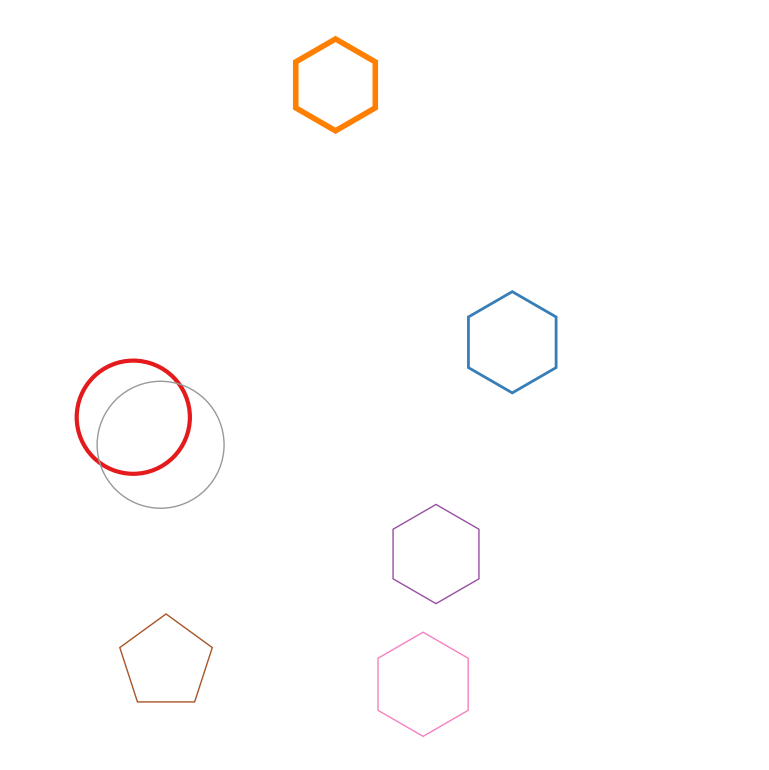[{"shape": "circle", "thickness": 1.5, "radius": 0.37, "center": [0.173, 0.458]}, {"shape": "hexagon", "thickness": 1, "radius": 0.33, "center": [0.665, 0.555]}, {"shape": "hexagon", "thickness": 0.5, "radius": 0.32, "center": [0.566, 0.28]}, {"shape": "hexagon", "thickness": 2, "radius": 0.3, "center": [0.436, 0.89]}, {"shape": "pentagon", "thickness": 0.5, "radius": 0.32, "center": [0.216, 0.139]}, {"shape": "hexagon", "thickness": 0.5, "radius": 0.34, "center": [0.549, 0.111]}, {"shape": "circle", "thickness": 0.5, "radius": 0.41, "center": [0.209, 0.422]}]